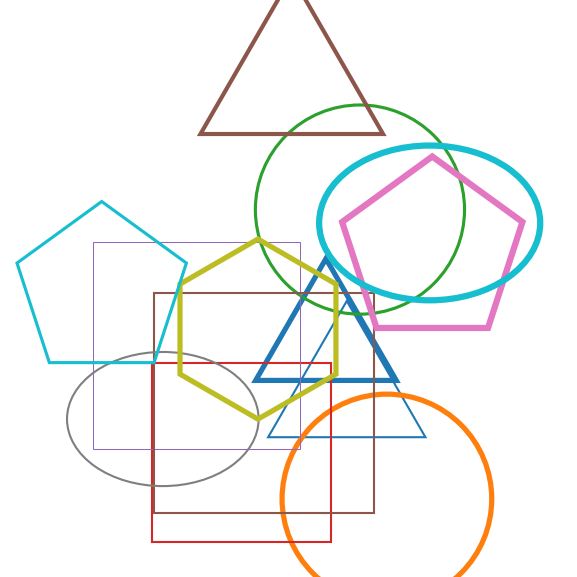[{"shape": "triangle", "thickness": 2.5, "radius": 0.7, "center": [0.564, 0.411]}, {"shape": "triangle", "thickness": 1, "radius": 0.79, "center": [0.6, 0.321]}, {"shape": "circle", "thickness": 2.5, "radius": 0.91, "center": [0.67, 0.135]}, {"shape": "circle", "thickness": 1.5, "radius": 0.91, "center": [0.623, 0.636]}, {"shape": "square", "thickness": 1, "radius": 0.78, "center": [0.418, 0.215]}, {"shape": "square", "thickness": 0.5, "radius": 0.9, "center": [0.34, 0.4]}, {"shape": "triangle", "thickness": 2, "radius": 0.91, "center": [0.505, 0.858]}, {"shape": "square", "thickness": 1, "radius": 0.95, "center": [0.457, 0.302]}, {"shape": "pentagon", "thickness": 3, "radius": 0.82, "center": [0.749, 0.564]}, {"shape": "oval", "thickness": 1, "radius": 0.83, "center": [0.282, 0.274]}, {"shape": "hexagon", "thickness": 2.5, "radius": 0.78, "center": [0.447, 0.429]}, {"shape": "oval", "thickness": 3, "radius": 0.96, "center": [0.744, 0.613]}, {"shape": "pentagon", "thickness": 1.5, "radius": 0.77, "center": [0.176, 0.496]}]